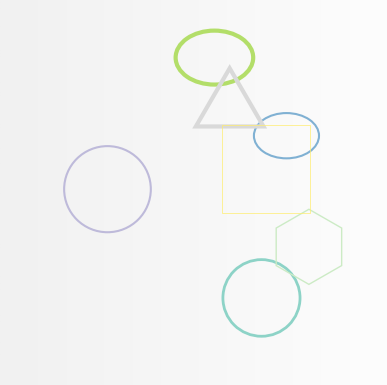[{"shape": "circle", "thickness": 2, "radius": 0.5, "center": [0.675, 0.226]}, {"shape": "circle", "thickness": 1.5, "radius": 0.56, "center": [0.277, 0.509]}, {"shape": "oval", "thickness": 1.5, "radius": 0.42, "center": [0.739, 0.648]}, {"shape": "oval", "thickness": 3, "radius": 0.5, "center": [0.553, 0.85]}, {"shape": "triangle", "thickness": 3, "radius": 0.5, "center": [0.593, 0.722]}, {"shape": "hexagon", "thickness": 1, "radius": 0.49, "center": [0.797, 0.359]}, {"shape": "square", "thickness": 0.5, "radius": 0.57, "center": [0.686, 0.561]}]